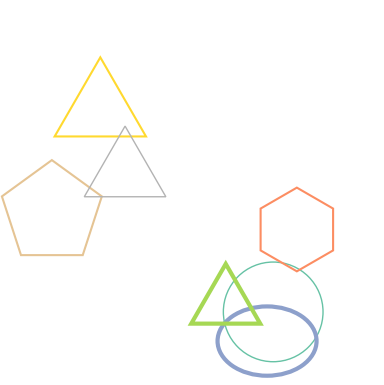[{"shape": "circle", "thickness": 1, "radius": 0.65, "center": [0.71, 0.19]}, {"shape": "hexagon", "thickness": 1.5, "radius": 0.54, "center": [0.771, 0.404]}, {"shape": "oval", "thickness": 3, "radius": 0.64, "center": [0.694, 0.114]}, {"shape": "triangle", "thickness": 3, "radius": 0.52, "center": [0.586, 0.211]}, {"shape": "triangle", "thickness": 1.5, "radius": 0.68, "center": [0.261, 0.714]}, {"shape": "pentagon", "thickness": 1.5, "radius": 0.68, "center": [0.135, 0.448]}, {"shape": "triangle", "thickness": 1, "radius": 0.61, "center": [0.325, 0.55]}]